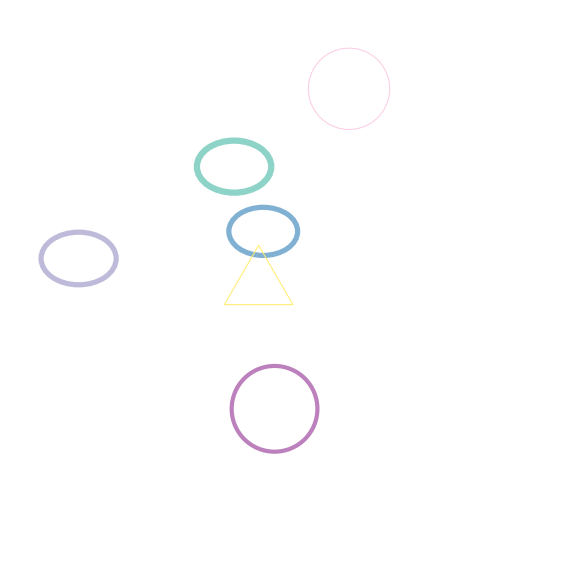[{"shape": "oval", "thickness": 3, "radius": 0.32, "center": [0.405, 0.711]}, {"shape": "oval", "thickness": 2.5, "radius": 0.33, "center": [0.136, 0.552]}, {"shape": "oval", "thickness": 2.5, "radius": 0.3, "center": [0.456, 0.598]}, {"shape": "circle", "thickness": 0.5, "radius": 0.35, "center": [0.604, 0.845]}, {"shape": "circle", "thickness": 2, "radius": 0.37, "center": [0.475, 0.291]}, {"shape": "triangle", "thickness": 0.5, "radius": 0.34, "center": [0.448, 0.506]}]